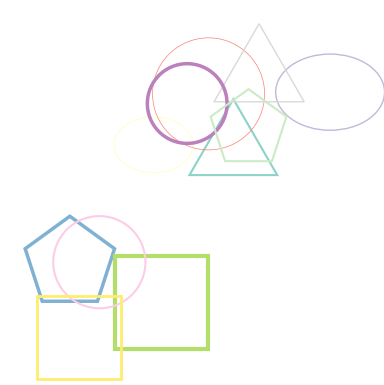[{"shape": "triangle", "thickness": 1.5, "radius": 0.66, "center": [0.606, 0.611]}, {"shape": "oval", "thickness": 0.5, "radius": 0.51, "center": [0.399, 0.624]}, {"shape": "oval", "thickness": 1, "radius": 0.71, "center": [0.857, 0.761]}, {"shape": "circle", "thickness": 0.5, "radius": 0.73, "center": [0.542, 0.756]}, {"shape": "pentagon", "thickness": 2.5, "radius": 0.61, "center": [0.181, 0.316]}, {"shape": "square", "thickness": 3, "radius": 0.6, "center": [0.419, 0.214]}, {"shape": "circle", "thickness": 1.5, "radius": 0.6, "center": [0.258, 0.319]}, {"shape": "triangle", "thickness": 1, "radius": 0.68, "center": [0.673, 0.803]}, {"shape": "circle", "thickness": 2.5, "radius": 0.52, "center": [0.486, 0.731]}, {"shape": "pentagon", "thickness": 1.5, "radius": 0.52, "center": [0.646, 0.665]}, {"shape": "square", "thickness": 2, "radius": 0.54, "center": [0.205, 0.124]}]